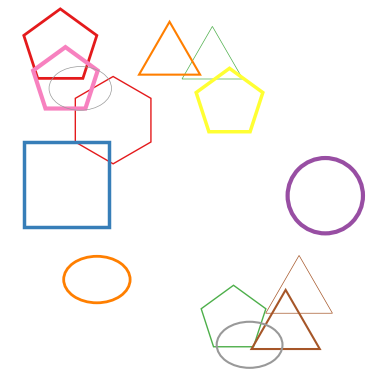[{"shape": "pentagon", "thickness": 2, "radius": 0.5, "center": [0.157, 0.877]}, {"shape": "hexagon", "thickness": 1, "radius": 0.57, "center": [0.294, 0.688]}, {"shape": "square", "thickness": 2.5, "radius": 0.55, "center": [0.173, 0.521]}, {"shape": "triangle", "thickness": 0.5, "radius": 0.46, "center": [0.552, 0.84]}, {"shape": "pentagon", "thickness": 1, "radius": 0.44, "center": [0.607, 0.171]}, {"shape": "circle", "thickness": 3, "radius": 0.49, "center": [0.845, 0.492]}, {"shape": "oval", "thickness": 2, "radius": 0.43, "center": [0.252, 0.274]}, {"shape": "triangle", "thickness": 1.5, "radius": 0.46, "center": [0.44, 0.852]}, {"shape": "pentagon", "thickness": 2.5, "radius": 0.46, "center": [0.596, 0.731]}, {"shape": "triangle", "thickness": 0.5, "radius": 0.5, "center": [0.777, 0.236]}, {"shape": "triangle", "thickness": 1.5, "radius": 0.51, "center": [0.742, 0.145]}, {"shape": "pentagon", "thickness": 3, "radius": 0.44, "center": [0.17, 0.789]}, {"shape": "oval", "thickness": 1.5, "radius": 0.43, "center": [0.648, 0.104]}, {"shape": "oval", "thickness": 0.5, "radius": 0.41, "center": [0.209, 0.77]}]